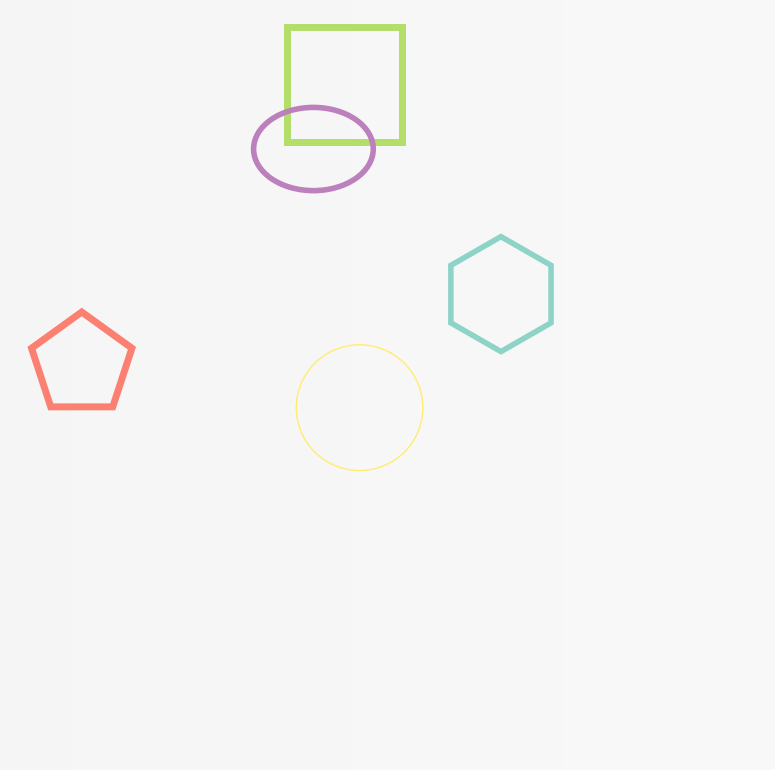[{"shape": "hexagon", "thickness": 2, "radius": 0.37, "center": [0.646, 0.618]}, {"shape": "pentagon", "thickness": 2.5, "radius": 0.34, "center": [0.105, 0.527]}, {"shape": "square", "thickness": 2.5, "radius": 0.37, "center": [0.445, 0.891]}, {"shape": "oval", "thickness": 2, "radius": 0.39, "center": [0.404, 0.806]}, {"shape": "circle", "thickness": 0.5, "radius": 0.41, "center": [0.464, 0.471]}]